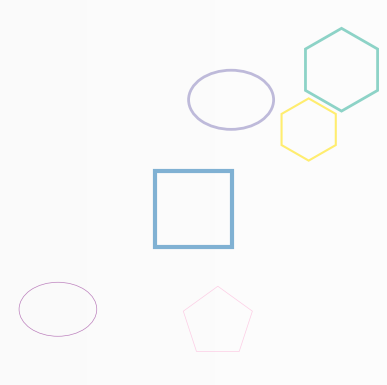[{"shape": "hexagon", "thickness": 2, "radius": 0.54, "center": [0.881, 0.819]}, {"shape": "oval", "thickness": 2, "radius": 0.55, "center": [0.596, 0.741]}, {"shape": "square", "thickness": 3, "radius": 0.49, "center": [0.499, 0.458]}, {"shape": "pentagon", "thickness": 0.5, "radius": 0.47, "center": [0.562, 0.163]}, {"shape": "oval", "thickness": 0.5, "radius": 0.5, "center": [0.149, 0.197]}, {"shape": "hexagon", "thickness": 1.5, "radius": 0.4, "center": [0.797, 0.664]}]